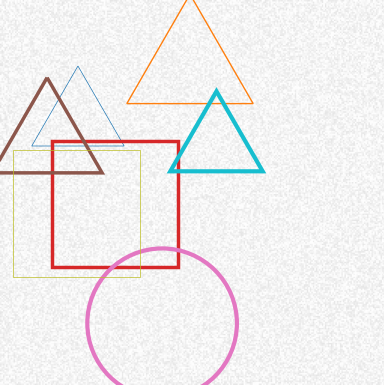[{"shape": "triangle", "thickness": 0.5, "radius": 0.69, "center": [0.202, 0.69]}, {"shape": "triangle", "thickness": 1, "radius": 0.95, "center": [0.493, 0.826]}, {"shape": "square", "thickness": 2.5, "radius": 0.82, "center": [0.299, 0.471]}, {"shape": "triangle", "thickness": 2.5, "radius": 0.82, "center": [0.122, 0.633]}, {"shape": "circle", "thickness": 3, "radius": 0.97, "center": [0.421, 0.16]}, {"shape": "square", "thickness": 0.5, "radius": 0.82, "center": [0.199, 0.444]}, {"shape": "triangle", "thickness": 3, "radius": 0.69, "center": [0.562, 0.624]}]